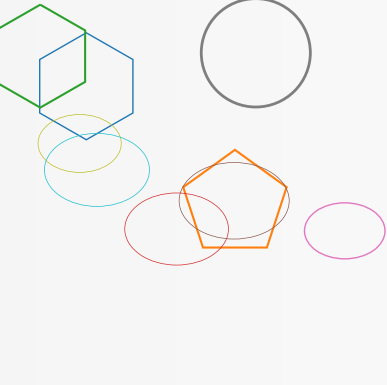[{"shape": "hexagon", "thickness": 1, "radius": 0.69, "center": [0.223, 0.776]}, {"shape": "pentagon", "thickness": 1.5, "radius": 0.7, "center": [0.606, 0.471]}, {"shape": "hexagon", "thickness": 1.5, "radius": 0.67, "center": [0.104, 0.854]}, {"shape": "oval", "thickness": 0.5, "radius": 0.67, "center": [0.456, 0.405]}, {"shape": "oval", "thickness": 0.5, "radius": 0.71, "center": [0.604, 0.479]}, {"shape": "oval", "thickness": 1, "radius": 0.52, "center": [0.89, 0.4]}, {"shape": "circle", "thickness": 2, "radius": 0.7, "center": [0.66, 0.863]}, {"shape": "oval", "thickness": 0.5, "radius": 0.54, "center": [0.206, 0.627]}, {"shape": "oval", "thickness": 0.5, "radius": 0.68, "center": [0.25, 0.559]}]